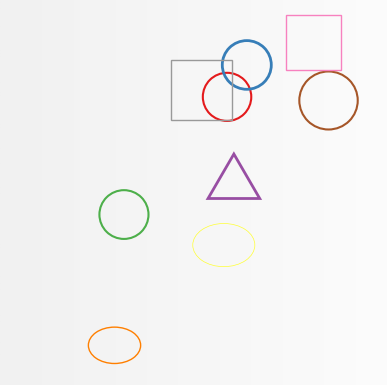[{"shape": "circle", "thickness": 1.5, "radius": 0.31, "center": [0.586, 0.748]}, {"shape": "circle", "thickness": 2, "radius": 0.32, "center": [0.637, 0.831]}, {"shape": "circle", "thickness": 1.5, "radius": 0.32, "center": [0.32, 0.443]}, {"shape": "triangle", "thickness": 2, "radius": 0.39, "center": [0.604, 0.523]}, {"shape": "oval", "thickness": 1, "radius": 0.34, "center": [0.295, 0.103]}, {"shape": "oval", "thickness": 0.5, "radius": 0.4, "center": [0.578, 0.363]}, {"shape": "circle", "thickness": 1.5, "radius": 0.38, "center": [0.848, 0.739]}, {"shape": "square", "thickness": 1, "radius": 0.36, "center": [0.809, 0.889]}, {"shape": "square", "thickness": 1, "radius": 0.39, "center": [0.52, 0.766]}]